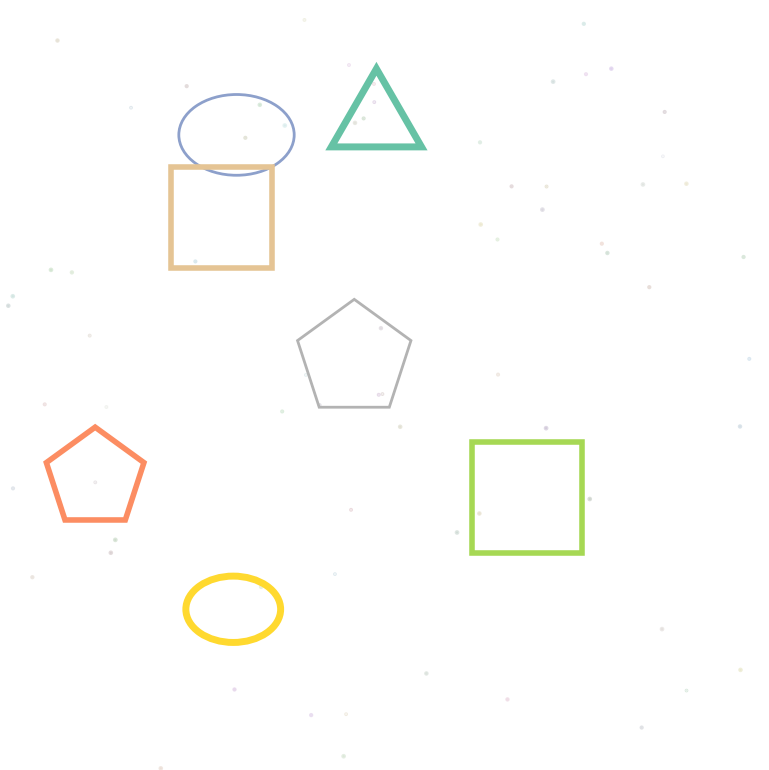[{"shape": "triangle", "thickness": 2.5, "radius": 0.34, "center": [0.489, 0.843]}, {"shape": "pentagon", "thickness": 2, "radius": 0.33, "center": [0.124, 0.379]}, {"shape": "oval", "thickness": 1, "radius": 0.37, "center": [0.307, 0.825]}, {"shape": "square", "thickness": 2, "radius": 0.36, "center": [0.684, 0.354]}, {"shape": "oval", "thickness": 2.5, "radius": 0.31, "center": [0.303, 0.209]}, {"shape": "square", "thickness": 2, "radius": 0.33, "center": [0.288, 0.717]}, {"shape": "pentagon", "thickness": 1, "radius": 0.39, "center": [0.46, 0.534]}]